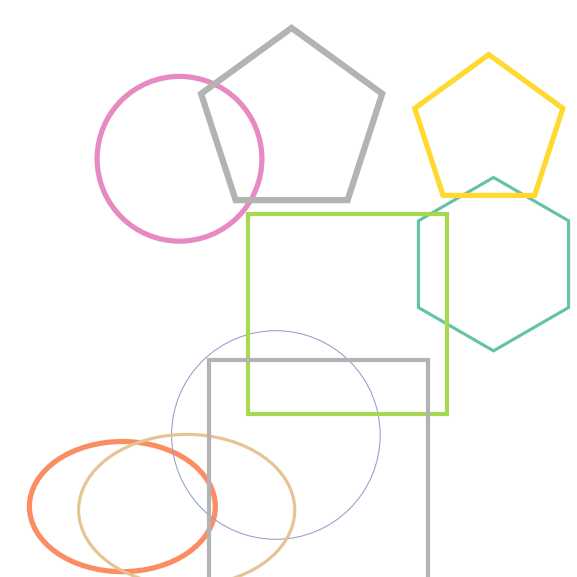[{"shape": "hexagon", "thickness": 1.5, "radius": 0.75, "center": [0.855, 0.542]}, {"shape": "oval", "thickness": 2.5, "radius": 0.8, "center": [0.212, 0.122]}, {"shape": "circle", "thickness": 0.5, "radius": 0.9, "center": [0.478, 0.246]}, {"shape": "circle", "thickness": 2.5, "radius": 0.71, "center": [0.311, 0.724]}, {"shape": "square", "thickness": 2, "radius": 0.86, "center": [0.601, 0.455]}, {"shape": "pentagon", "thickness": 2.5, "radius": 0.67, "center": [0.846, 0.77]}, {"shape": "oval", "thickness": 1.5, "radius": 0.94, "center": [0.323, 0.116]}, {"shape": "square", "thickness": 2, "radius": 0.95, "center": [0.551, 0.185]}, {"shape": "pentagon", "thickness": 3, "radius": 0.82, "center": [0.505, 0.786]}]